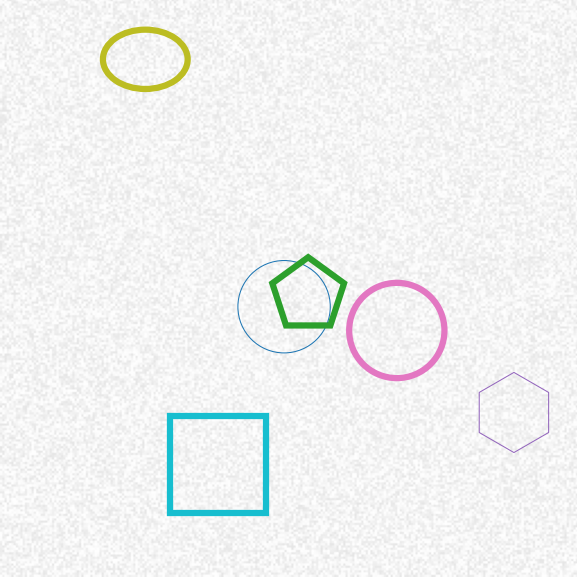[{"shape": "circle", "thickness": 0.5, "radius": 0.4, "center": [0.492, 0.468]}, {"shape": "pentagon", "thickness": 3, "radius": 0.33, "center": [0.534, 0.488]}, {"shape": "hexagon", "thickness": 0.5, "radius": 0.35, "center": [0.89, 0.285]}, {"shape": "circle", "thickness": 3, "radius": 0.41, "center": [0.687, 0.427]}, {"shape": "oval", "thickness": 3, "radius": 0.37, "center": [0.252, 0.896]}, {"shape": "square", "thickness": 3, "radius": 0.42, "center": [0.377, 0.195]}]